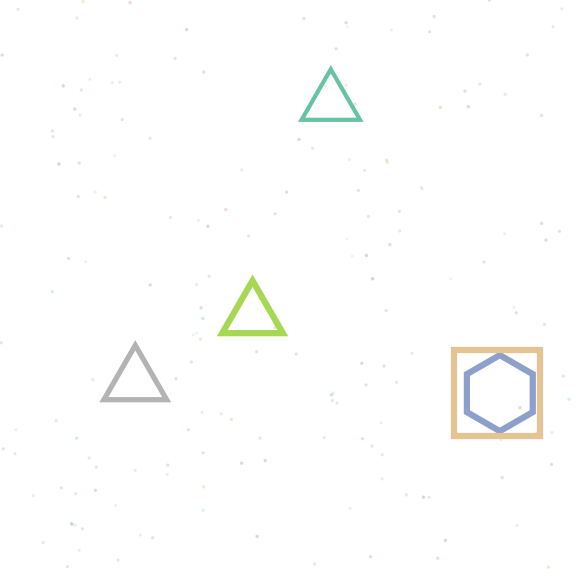[{"shape": "triangle", "thickness": 2, "radius": 0.29, "center": [0.573, 0.821]}, {"shape": "hexagon", "thickness": 3, "radius": 0.33, "center": [0.865, 0.318]}, {"shape": "triangle", "thickness": 3, "radius": 0.3, "center": [0.437, 0.453]}, {"shape": "square", "thickness": 3, "radius": 0.37, "center": [0.861, 0.318]}, {"shape": "triangle", "thickness": 2.5, "radius": 0.31, "center": [0.234, 0.338]}]